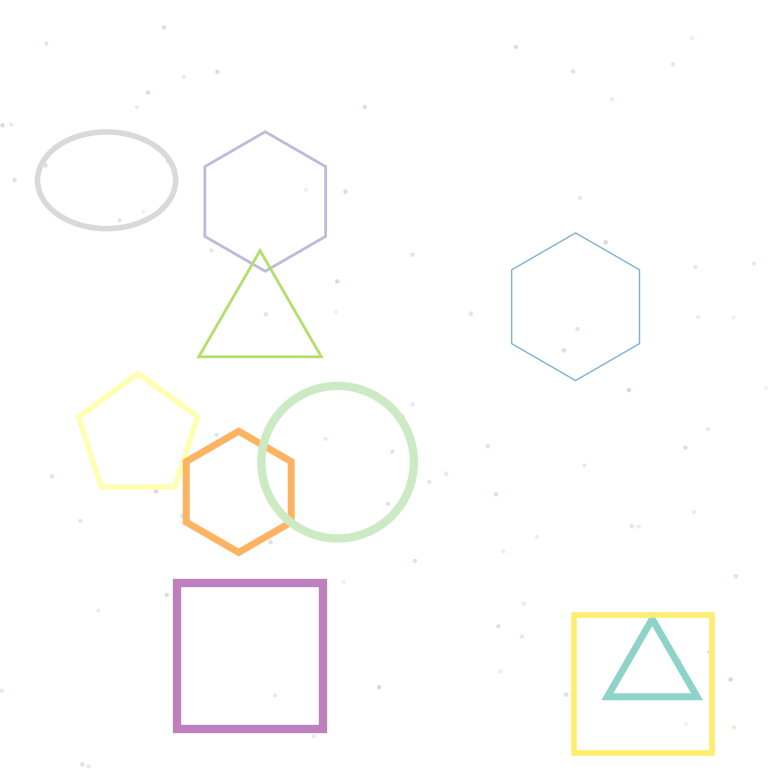[{"shape": "triangle", "thickness": 2.5, "radius": 0.34, "center": [0.847, 0.129]}, {"shape": "pentagon", "thickness": 2, "radius": 0.41, "center": [0.179, 0.433]}, {"shape": "hexagon", "thickness": 1, "radius": 0.45, "center": [0.344, 0.738]}, {"shape": "hexagon", "thickness": 0.5, "radius": 0.48, "center": [0.748, 0.602]}, {"shape": "hexagon", "thickness": 2.5, "radius": 0.39, "center": [0.31, 0.361]}, {"shape": "triangle", "thickness": 1, "radius": 0.46, "center": [0.338, 0.583]}, {"shape": "oval", "thickness": 2, "radius": 0.45, "center": [0.138, 0.766]}, {"shape": "square", "thickness": 3, "radius": 0.47, "center": [0.325, 0.148]}, {"shape": "circle", "thickness": 3, "radius": 0.5, "center": [0.438, 0.4]}, {"shape": "square", "thickness": 2, "radius": 0.45, "center": [0.835, 0.112]}]